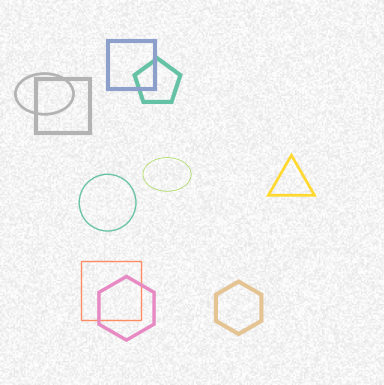[{"shape": "pentagon", "thickness": 3, "radius": 0.31, "center": [0.409, 0.786]}, {"shape": "circle", "thickness": 1, "radius": 0.37, "center": [0.279, 0.474]}, {"shape": "square", "thickness": 1, "radius": 0.39, "center": [0.288, 0.246]}, {"shape": "square", "thickness": 3, "radius": 0.31, "center": [0.341, 0.831]}, {"shape": "hexagon", "thickness": 2.5, "radius": 0.41, "center": [0.329, 0.199]}, {"shape": "oval", "thickness": 0.5, "radius": 0.31, "center": [0.434, 0.547]}, {"shape": "triangle", "thickness": 2, "radius": 0.35, "center": [0.757, 0.527]}, {"shape": "hexagon", "thickness": 3, "radius": 0.34, "center": [0.62, 0.201]}, {"shape": "oval", "thickness": 2, "radius": 0.38, "center": [0.116, 0.756]}, {"shape": "square", "thickness": 3, "radius": 0.35, "center": [0.163, 0.724]}]